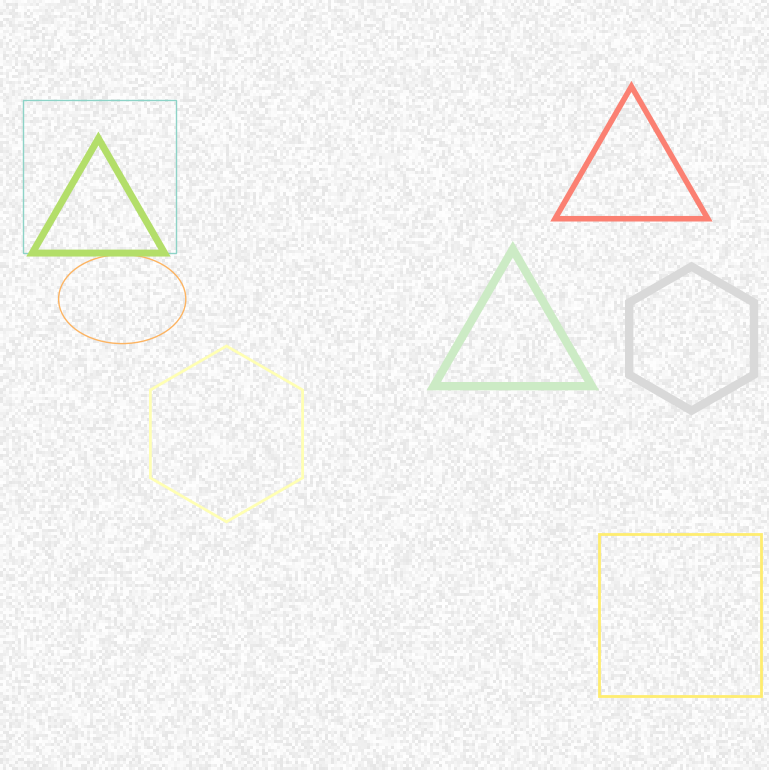[{"shape": "square", "thickness": 0.5, "radius": 0.5, "center": [0.129, 0.771]}, {"shape": "hexagon", "thickness": 1, "radius": 0.57, "center": [0.294, 0.436]}, {"shape": "triangle", "thickness": 2, "radius": 0.57, "center": [0.82, 0.773]}, {"shape": "oval", "thickness": 0.5, "radius": 0.41, "center": [0.159, 0.612]}, {"shape": "triangle", "thickness": 2.5, "radius": 0.5, "center": [0.128, 0.721]}, {"shape": "hexagon", "thickness": 3, "radius": 0.47, "center": [0.898, 0.56]}, {"shape": "triangle", "thickness": 3, "radius": 0.59, "center": [0.666, 0.558]}, {"shape": "square", "thickness": 1, "radius": 0.53, "center": [0.883, 0.202]}]